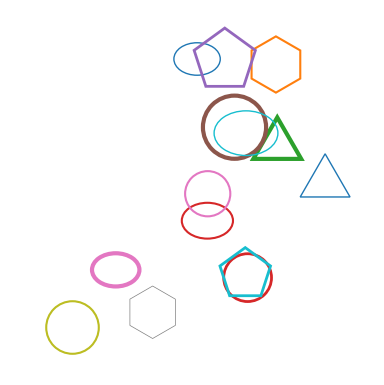[{"shape": "triangle", "thickness": 1, "radius": 0.37, "center": [0.844, 0.526]}, {"shape": "oval", "thickness": 1, "radius": 0.3, "center": [0.512, 0.847]}, {"shape": "hexagon", "thickness": 1.5, "radius": 0.37, "center": [0.717, 0.832]}, {"shape": "triangle", "thickness": 3, "radius": 0.36, "center": [0.72, 0.623]}, {"shape": "oval", "thickness": 1.5, "radius": 0.33, "center": [0.539, 0.427]}, {"shape": "circle", "thickness": 2, "radius": 0.31, "center": [0.643, 0.279]}, {"shape": "pentagon", "thickness": 2, "radius": 0.42, "center": [0.584, 0.843]}, {"shape": "circle", "thickness": 3, "radius": 0.41, "center": [0.609, 0.67]}, {"shape": "oval", "thickness": 3, "radius": 0.31, "center": [0.301, 0.299]}, {"shape": "circle", "thickness": 1.5, "radius": 0.29, "center": [0.539, 0.497]}, {"shape": "hexagon", "thickness": 0.5, "radius": 0.34, "center": [0.396, 0.189]}, {"shape": "circle", "thickness": 1.5, "radius": 0.34, "center": [0.188, 0.149]}, {"shape": "oval", "thickness": 1, "radius": 0.41, "center": [0.639, 0.654]}, {"shape": "pentagon", "thickness": 2, "radius": 0.35, "center": [0.637, 0.288]}]